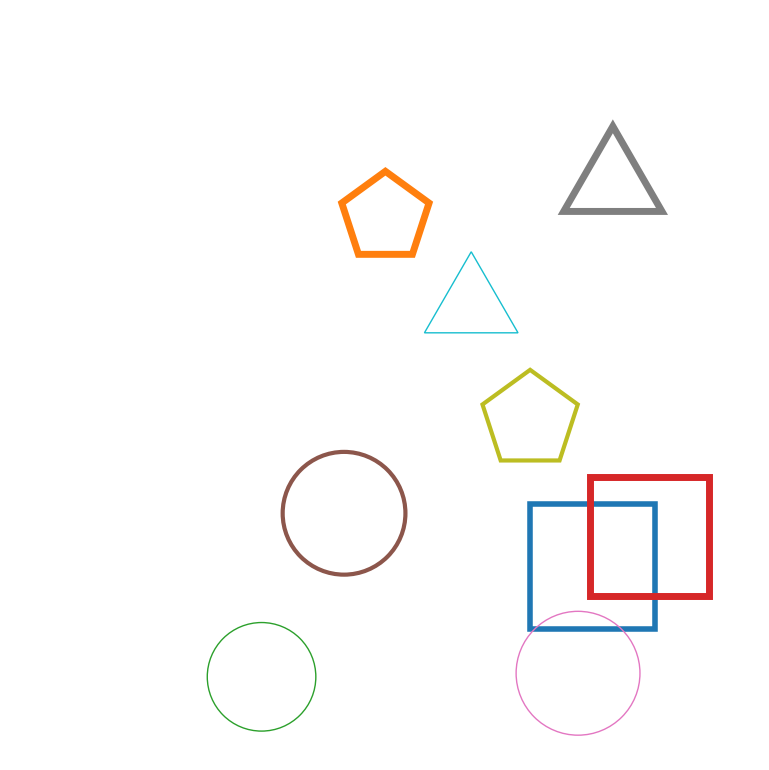[{"shape": "square", "thickness": 2, "radius": 0.41, "center": [0.77, 0.265]}, {"shape": "pentagon", "thickness": 2.5, "radius": 0.3, "center": [0.501, 0.718]}, {"shape": "circle", "thickness": 0.5, "radius": 0.35, "center": [0.34, 0.121]}, {"shape": "square", "thickness": 2.5, "radius": 0.39, "center": [0.843, 0.304]}, {"shape": "circle", "thickness": 1.5, "radius": 0.4, "center": [0.447, 0.333]}, {"shape": "circle", "thickness": 0.5, "radius": 0.4, "center": [0.751, 0.126]}, {"shape": "triangle", "thickness": 2.5, "radius": 0.37, "center": [0.796, 0.762]}, {"shape": "pentagon", "thickness": 1.5, "radius": 0.33, "center": [0.688, 0.455]}, {"shape": "triangle", "thickness": 0.5, "radius": 0.35, "center": [0.612, 0.603]}]